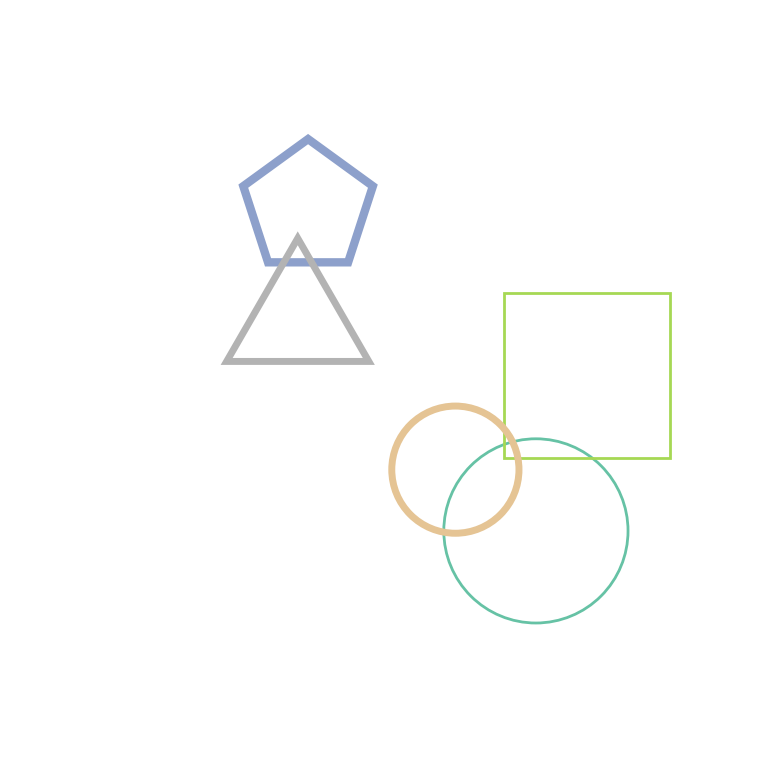[{"shape": "circle", "thickness": 1, "radius": 0.6, "center": [0.696, 0.311]}, {"shape": "pentagon", "thickness": 3, "radius": 0.44, "center": [0.4, 0.731]}, {"shape": "square", "thickness": 1, "radius": 0.54, "center": [0.763, 0.513]}, {"shape": "circle", "thickness": 2.5, "radius": 0.41, "center": [0.591, 0.39]}, {"shape": "triangle", "thickness": 2.5, "radius": 0.53, "center": [0.387, 0.584]}]